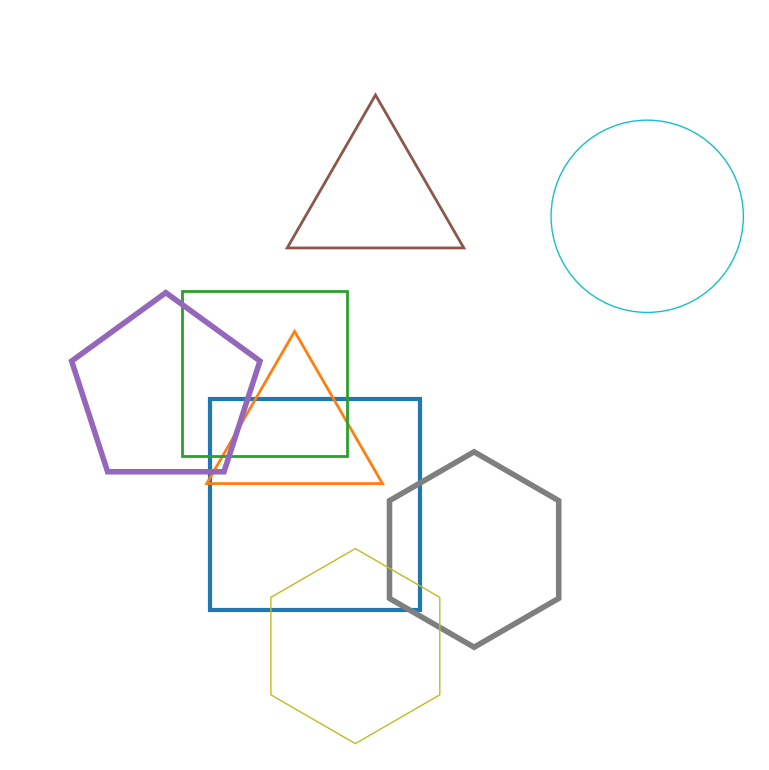[{"shape": "square", "thickness": 1.5, "radius": 0.68, "center": [0.409, 0.345]}, {"shape": "triangle", "thickness": 1, "radius": 0.66, "center": [0.383, 0.438]}, {"shape": "square", "thickness": 1, "radius": 0.53, "center": [0.343, 0.515]}, {"shape": "pentagon", "thickness": 2, "radius": 0.64, "center": [0.215, 0.491]}, {"shape": "triangle", "thickness": 1, "radius": 0.66, "center": [0.488, 0.744]}, {"shape": "hexagon", "thickness": 2, "radius": 0.63, "center": [0.616, 0.286]}, {"shape": "hexagon", "thickness": 0.5, "radius": 0.63, "center": [0.461, 0.161]}, {"shape": "circle", "thickness": 0.5, "radius": 0.62, "center": [0.841, 0.719]}]